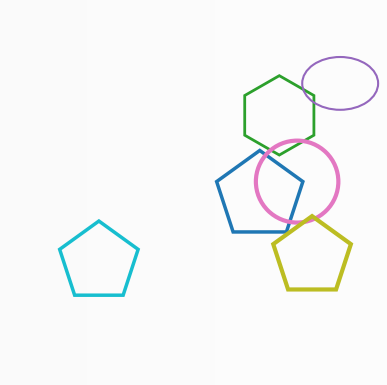[{"shape": "pentagon", "thickness": 2.5, "radius": 0.58, "center": [0.67, 0.492]}, {"shape": "hexagon", "thickness": 2, "radius": 0.52, "center": [0.721, 0.7]}, {"shape": "oval", "thickness": 1.5, "radius": 0.49, "center": [0.878, 0.783]}, {"shape": "circle", "thickness": 3, "radius": 0.53, "center": [0.767, 0.528]}, {"shape": "pentagon", "thickness": 3, "radius": 0.53, "center": [0.805, 0.333]}, {"shape": "pentagon", "thickness": 2.5, "radius": 0.53, "center": [0.255, 0.319]}]